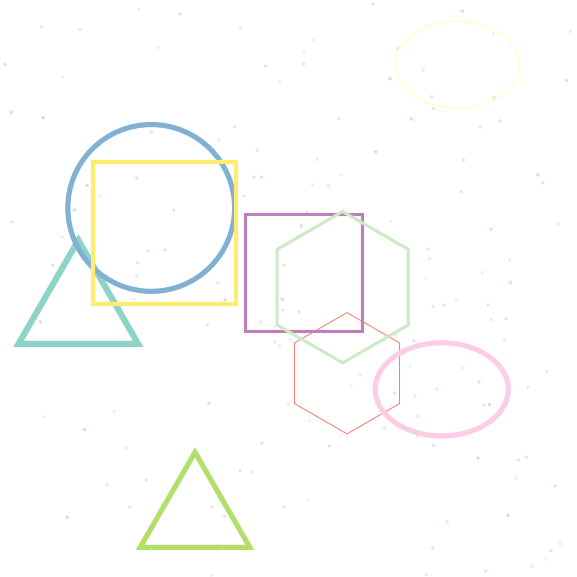[{"shape": "triangle", "thickness": 3, "radius": 0.6, "center": [0.136, 0.464]}, {"shape": "oval", "thickness": 0.5, "radius": 0.54, "center": [0.792, 0.887]}, {"shape": "hexagon", "thickness": 0.5, "radius": 0.53, "center": [0.601, 0.353]}, {"shape": "circle", "thickness": 2.5, "radius": 0.72, "center": [0.262, 0.639]}, {"shape": "triangle", "thickness": 2.5, "radius": 0.55, "center": [0.338, 0.106]}, {"shape": "oval", "thickness": 2.5, "radius": 0.58, "center": [0.765, 0.325]}, {"shape": "square", "thickness": 1.5, "radius": 0.51, "center": [0.525, 0.527]}, {"shape": "hexagon", "thickness": 1.5, "radius": 0.66, "center": [0.593, 0.502]}, {"shape": "square", "thickness": 2, "radius": 0.62, "center": [0.285, 0.596]}]